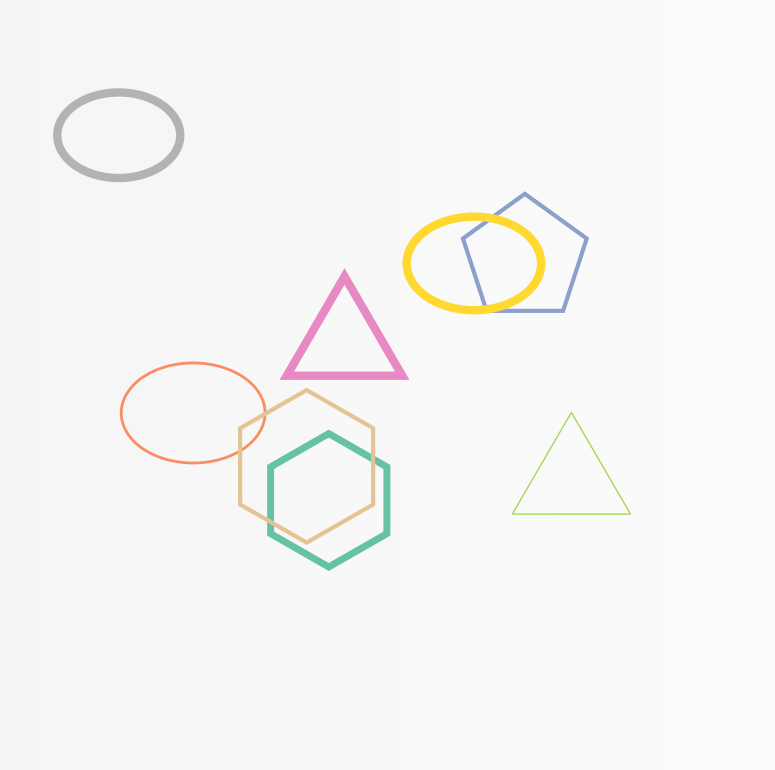[{"shape": "hexagon", "thickness": 2.5, "radius": 0.43, "center": [0.424, 0.35]}, {"shape": "oval", "thickness": 1, "radius": 0.46, "center": [0.249, 0.464]}, {"shape": "pentagon", "thickness": 1.5, "radius": 0.42, "center": [0.677, 0.664]}, {"shape": "triangle", "thickness": 3, "radius": 0.43, "center": [0.445, 0.555]}, {"shape": "triangle", "thickness": 0.5, "radius": 0.44, "center": [0.737, 0.376]}, {"shape": "oval", "thickness": 3, "radius": 0.43, "center": [0.612, 0.658]}, {"shape": "hexagon", "thickness": 1.5, "radius": 0.5, "center": [0.396, 0.394]}, {"shape": "oval", "thickness": 3, "radius": 0.4, "center": [0.153, 0.824]}]